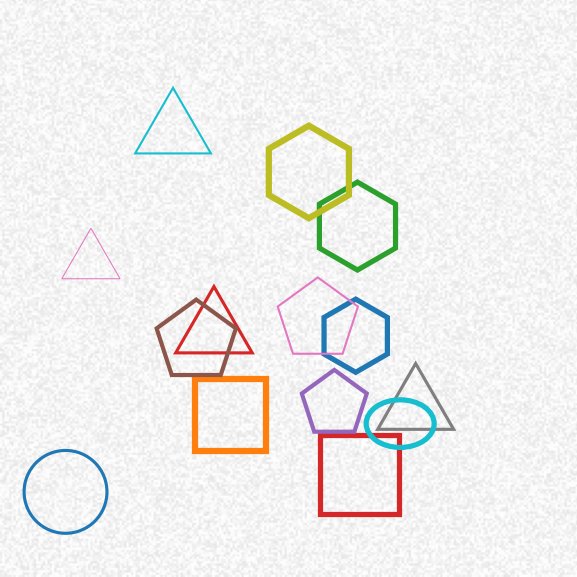[{"shape": "circle", "thickness": 1.5, "radius": 0.36, "center": [0.113, 0.147]}, {"shape": "hexagon", "thickness": 2.5, "radius": 0.32, "center": [0.616, 0.418]}, {"shape": "square", "thickness": 3, "radius": 0.31, "center": [0.399, 0.281]}, {"shape": "hexagon", "thickness": 2.5, "radius": 0.38, "center": [0.619, 0.608]}, {"shape": "triangle", "thickness": 1.5, "radius": 0.38, "center": [0.37, 0.426]}, {"shape": "square", "thickness": 2.5, "radius": 0.34, "center": [0.622, 0.177]}, {"shape": "pentagon", "thickness": 2, "radius": 0.3, "center": [0.579, 0.299]}, {"shape": "pentagon", "thickness": 2, "radius": 0.36, "center": [0.34, 0.408]}, {"shape": "pentagon", "thickness": 1, "radius": 0.37, "center": [0.55, 0.446]}, {"shape": "triangle", "thickness": 0.5, "radius": 0.29, "center": [0.157, 0.546]}, {"shape": "triangle", "thickness": 1.5, "radius": 0.38, "center": [0.72, 0.294]}, {"shape": "hexagon", "thickness": 3, "radius": 0.4, "center": [0.535, 0.701]}, {"shape": "oval", "thickness": 2.5, "radius": 0.29, "center": [0.693, 0.266]}, {"shape": "triangle", "thickness": 1, "radius": 0.38, "center": [0.3, 0.771]}]